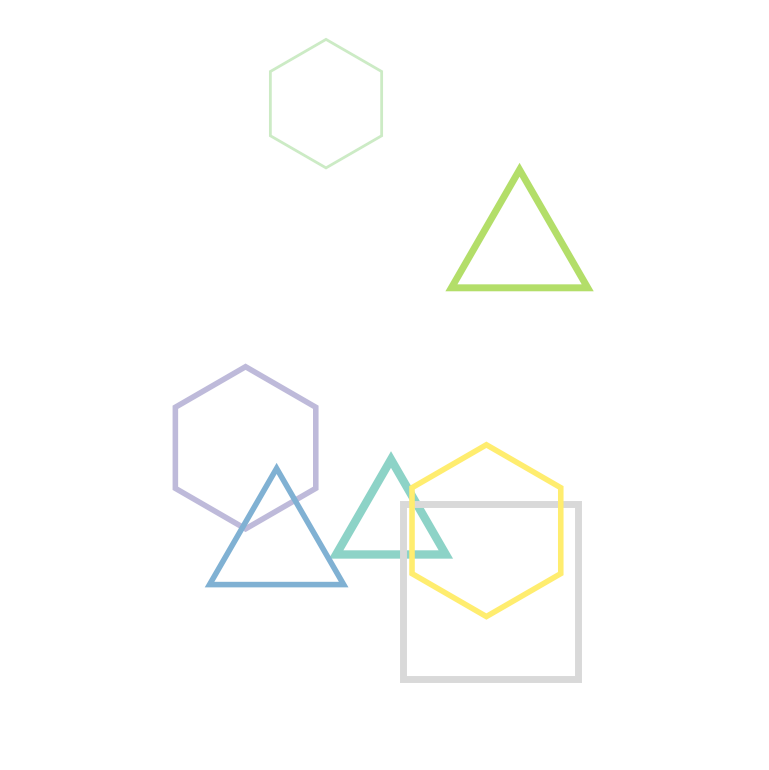[{"shape": "triangle", "thickness": 3, "radius": 0.41, "center": [0.508, 0.321]}, {"shape": "hexagon", "thickness": 2, "radius": 0.53, "center": [0.319, 0.418]}, {"shape": "triangle", "thickness": 2, "radius": 0.5, "center": [0.359, 0.291]}, {"shape": "triangle", "thickness": 2.5, "radius": 0.51, "center": [0.675, 0.677]}, {"shape": "square", "thickness": 2.5, "radius": 0.57, "center": [0.637, 0.232]}, {"shape": "hexagon", "thickness": 1, "radius": 0.42, "center": [0.423, 0.865]}, {"shape": "hexagon", "thickness": 2, "radius": 0.56, "center": [0.632, 0.311]}]